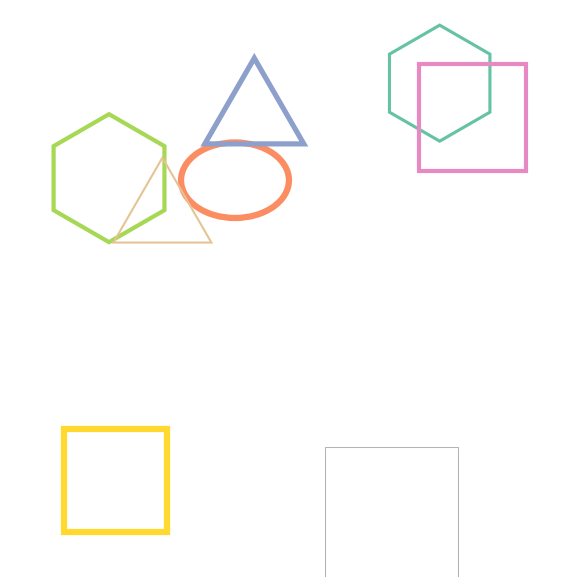[{"shape": "hexagon", "thickness": 1.5, "radius": 0.5, "center": [0.761, 0.855]}, {"shape": "oval", "thickness": 3, "radius": 0.47, "center": [0.407, 0.687]}, {"shape": "triangle", "thickness": 2.5, "radius": 0.49, "center": [0.44, 0.799]}, {"shape": "square", "thickness": 2, "radius": 0.46, "center": [0.819, 0.795]}, {"shape": "hexagon", "thickness": 2, "radius": 0.55, "center": [0.189, 0.691]}, {"shape": "square", "thickness": 3, "radius": 0.45, "center": [0.201, 0.167]}, {"shape": "triangle", "thickness": 1, "radius": 0.49, "center": [0.281, 0.628]}, {"shape": "square", "thickness": 0.5, "radius": 0.58, "center": [0.678, 0.11]}]